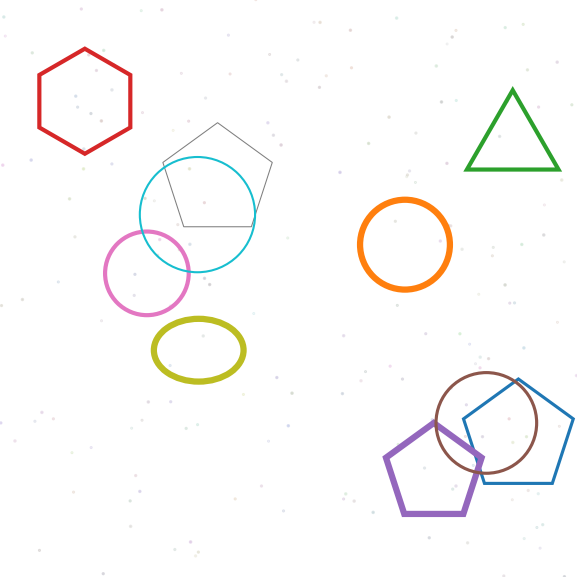[{"shape": "pentagon", "thickness": 1.5, "radius": 0.5, "center": [0.898, 0.243]}, {"shape": "circle", "thickness": 3, "radius": 0.39, "center": [0.701, 0.575]}, {"shape": "triangle", "thickness": 2, "radius": 0.46, "center": [0.888, 0.751]}, {"shape": "hexagon", "thickness": 2, "radius": 0.45, "center": [0.147, 0.824]}, {"shape": "pentagon", "thickness": 3, "radius": 0.44, "center": [0.751, 0.18]}, {"shape": "circle", "thickness": 1.5, "radius": 0.44, "center": [0.842, 0.267]}, {"shape": "circle", "thickness": 2, "radius": 0.36, "center": [0.254, 0.526]}, {"shape": "pentagon", "thickness": 0.5, "radius": 0.5, "center": [0.377, 0.687]}, {"shape": "oval", "thickness": 3, "radius": 0.39, "center": [0.344, 0.393]}, {"shape": "circle", "thickness": 1, "radius": 0.5, "center": [0.342, 0.627]}]